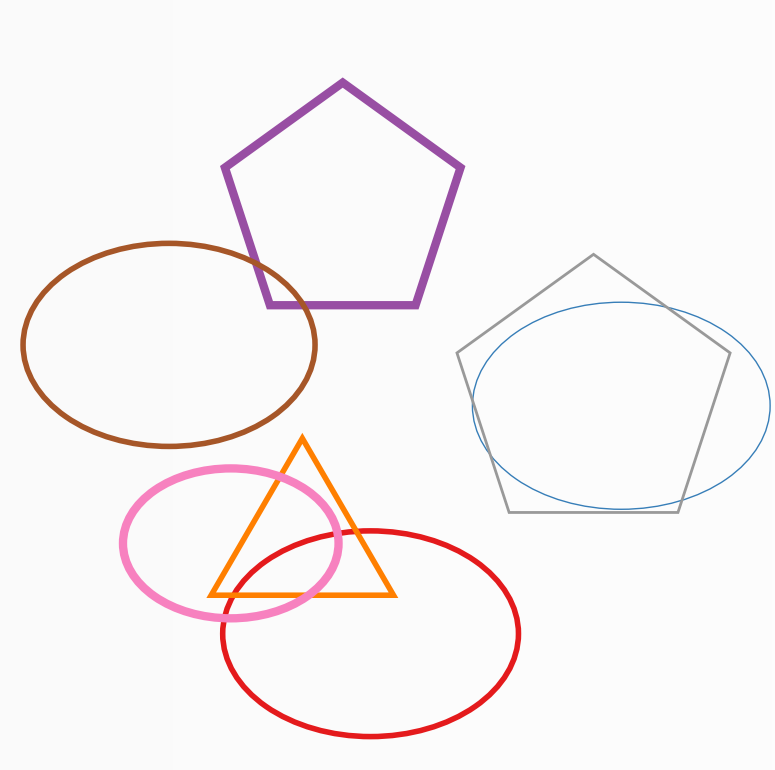[{"shape": "oval", "thickness": 2, "radius": 0.95, "center": [0.478, 0.177]}, {"shape": "oval", "thickness": 0.5, "radius": 0.96, "center": [0.802, 0.473]}, {"shape": "pentagon", "thickness": 3, "radius": 0.8, "center": [0.442, 0.733]}, {"shape": "triangle", "thickness": 2, "radius": 0.68, "center": [0.39, 0.295]}, {"shape": "oval", "thickness": 2, "radius": 0.94, "center": [0.218, 0.552]}, {"shape": "oval", "thickness": 3, "radius": 0.7, "center": [0.298, 0.294]}, {"shape": "pentagon", "thickness": 1, "radius": 0.93, "center": [0.766, 0.484]}]